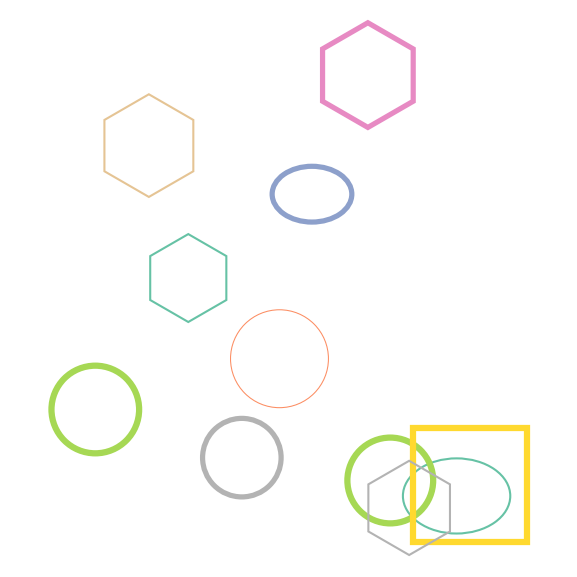[{"shape": "hexagon", "thickness": 1, "radius": 0.38, "center": [0.326, 0.518]}, {"shape": "oval", "thickness": 1, "radius": 0.46, "center": [0.791, 0.14]}, {"shape": "circle", "thickness": 0.5, "radius": 0.42, "center": [0.484, 0.378]}, {"shape": "oval", "thickness": 2.5, "radius": 0.34, "center": [0.54, 0.663]}, {"shape": "hexagon", "thickness": 2.5, "radius": 0.45, "center": [0.637, 0.869]}, {"shape": "circle", "thickness": 3, "radius": 0.37, "center": [0.676, 0.167]}, {"shape": "circle", "thickness": 3, "radius": 0.38, "center": [0.165, 0.29]}, {"shape": "square", "thickness": 3, "radius": 0.49, "center": [0.814, 0.159]}, {"shape": "hexagon", "thickness": 1, "radius": 0.44, "center": [0.258, 0.747]}, {"shape": "hexagon", "thickness": 1, "radius": 0.41, "center": [0.709, 0.12]}, {"shape": "circle", "thickness": 2.5, "radius": 0.34, "center": [0.419, 0.207]}]